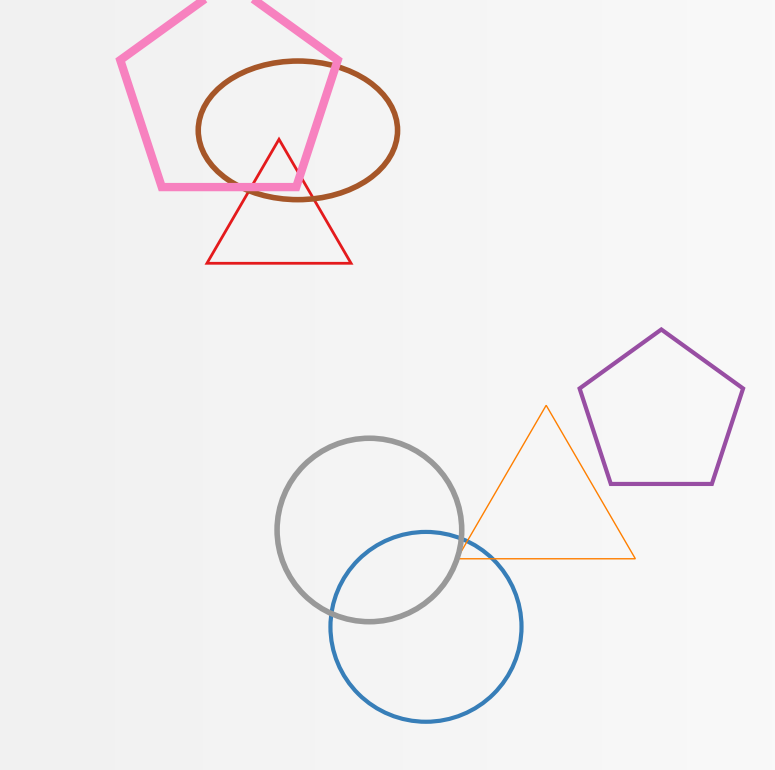[{"shape": "triangle", "thickness": 1, "radius": 0.54, "center": [0.36, 0.712]}, {"shape": "circle", "thickness": 1.5, "radius": 0.62, "center": [0.55, 0.186]}, {"shape": "pentagon", "thickness": 1.5, "radius": 0.55, "center": [0.853, 0.461]}, {"shape": "triangle", "thickness": 0.5, "radius": 0.66, "center": [0.705, 0.341]}, {"shape": "oval", "thickness": 2, "radius": 0.64, "center": [0.384, 0.831]}, {"shape": "pentagon", "thickness": 3, "radius": 0.74, "center": [0.295, 0.876]}, {"shape": "circle", "thickness": 2, "radius": 0.6, "center": [0.477, 0.312]}]